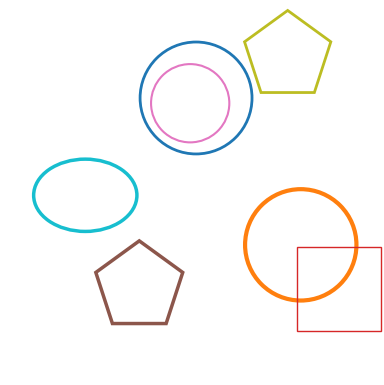[{"shape": "circle", "thickness": 2, "radius": 0.73, "center": [0.509, 0.745]}, {"shape": "circle", "thickness": 3, "radius": 0.72, "center": [0.781, 0.364]}, {"shape": "square", "thickness": 1, "radius": 0.55, "center": [0.88, 0.251]}, {"shape": "pentagon", "thickness": 2.5, "radius": 0.59, "center": [0.362, 0.256]}, {"shape": "circle", "thickness": 1.5, "radius": 0.51, "center": [0.494, 0.732]}, {"shape": "pentagon", "thickness": 2, "radius": 0.59, "center": [0.747, 0.855]}, {"shape": "oval", "thickness": 2.5, "radius": 0.67, "center": [0.222, 0.493]}]